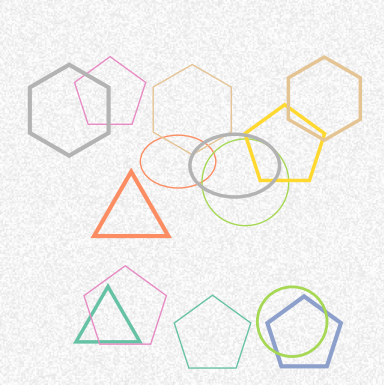[{"shape": "pentagon", "thickness": 1, "radius": 0.52, "center": [0.552, 0.129]}, {"shape": "triangle", "thickness": 2.5, "radius": 0.48, "center": [0.28, 0.16]}, {"shape": "triangle", "thickness": 3, "radius": 0.56, "center": [0.341, 0.443]}, {"shape": "oval", "thickness": 1, "radius": 0.49, "center": [0.463, 0.58]}, {"shape": "pentagon", "thickness": 3, "radius": 0.5, "center": [0.79, 0.13]}, {"shape": "pentagon", "thickness": 1, "radius": 0.49, "center": [0.286, 0.756]}, {"shape": "pentagon", "thickness": 1, "radius": 0.56, "center": [0.325, 0.197]}, {"shape": "circle", "thickness": 1, "radius": 0.56, "center": [0.637, 0.527]}, {"shape": "circle", "thickness": 2, "radius": 0.45, "center": [0.759, 0.164]}, {"shape": "pentagon", "thickness": 2.5, "radius": 0.54, "center": [0.74, 0.619]}, {"shape": "hexagon", "thickness": 1, "radius": 0.59, "center": [0.499, 0.715]}, {"shape": "hexagon", "thickness": 2.5, "radius": 0.54, "center": [0.842, 0.744]}, {"shape": "hexagon", "thickness": 3, "radius": 0.59, "center": [0.18, 0.714]}, {"shape": "oval", "thickness": 2.5, "radius": 0.58, "center": [0.61, 0.57]}]